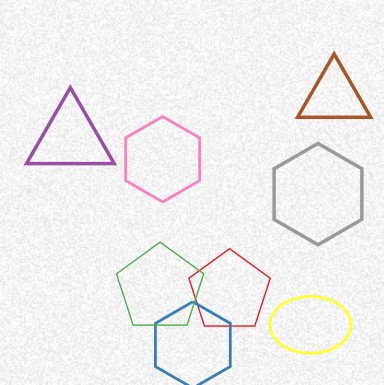[{"shape": "pentagon", "thickness": 1, "radius": 0.56, "center": [0.596, 0.243]}, {"shape": "hexagon", "thickness": 2, "radius": 0.56, "center": [0.501, 0.104]}, {"shape": "pentagon", "thickness": 1, "radius": 0.6, "center": [0.416, 0.252]}, {"shape": "triangle", "thickness": 2.5, "radius": 0.66, "center": [0.183, 0.641]}, {"shape": "oval", "thickness": 2, "radius": 0.53, "center": [0.806, 0.156]}, {"shape": "triangle", "thickness": 2.5, "radius": 0.55, "center": [0.868, 0.75]}, {"shape": "hexagon", "thickness": 2, "radius": 0.55, "center": [0.423, 0.586]}, {"shape": "hexagon", "thickness": 2.5, "radius": 0.66, "center": [0.826, 0.496]}]